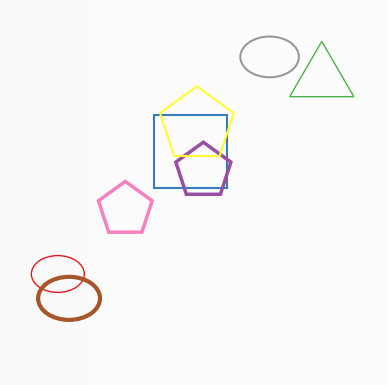[{"shape": "oval", "thickness": 1, "radius": 0.34, "center": [0.149, 0.288]}, {"shape": "square", "thickness": 1.5, "radius": 0.47, "center": [0.492, 0.608]}, {"shape": "triangle", "thickness": 1, "radius": 0.48, "center": [0.83, 0.797]}, {"shape": "pentagon", "thickness": 2.5, "radius": 0.37, "center": [0.525, 0.556]}, {"shape": "pentagon", "thickness": 1.5, "radius": 0.5, "center": [0.508, 0.676]}, {"shape": "oval", "thickness": 3, "radius": 0.4, "center": [0.178, 0.225]}, {"shape": "pentagon", "thickness": 2.5, "radius": 0.36, "center": [0.323, 0.456]}, {"shape": "oval", "thickness": 1.5, "radius": 0.38, "center": [0.696, 0.852]}]